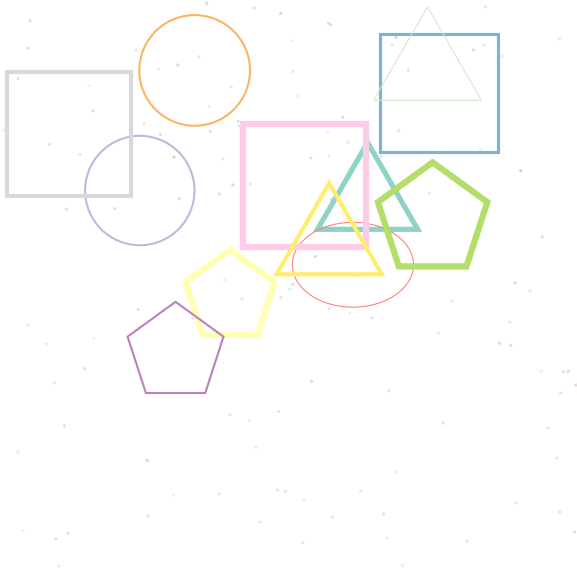[{"shape": "triangle", "thickness": 2.5, "radius": 0.5, "center": [0.637, 0.652]}, {"shape": "pentagon", "thickness": 3, "radius": 0.41, "center": [0.398, 0.485]}, {"shape": "circle", "thickness": 1, "radius": 0.47, "center": [0.242, 0.669]}, {"shape": "oval", "thickness": 0.5, "radius": 0.52, "center": [0.611, 0.541]}, {"shape": "square", "thickness": 1.5, "radius": 0.51, "center": [0.76, 0.838]}, {"shape": "circle", "thickness": 1, "radius": 0.48, "center": [0.337, 0.877]}, {"shape": "pentagon", "thickness": 3, "radius": 0.5, "center": [0.749, 0.618]}, {"shape": "square", "thickness": 3, "radius": 0.53, "center": [0.528, 0.678]}, {"shape": "square", "thickness": 2, "radius": 0.53, "center": [0.119, 0.767]}, {"shape": "pentagon", "thickness": 1, "radius": 0.44, "center": [0.304, 0.389]}, {"shape": "triangle", "thickness": 0.5, "radius": 0.54, "center": [0.74, 0.879]}, {"shape": "triangle", "thickness": 2, "radius": 0.53, "center": [0.57, 0.577]}]